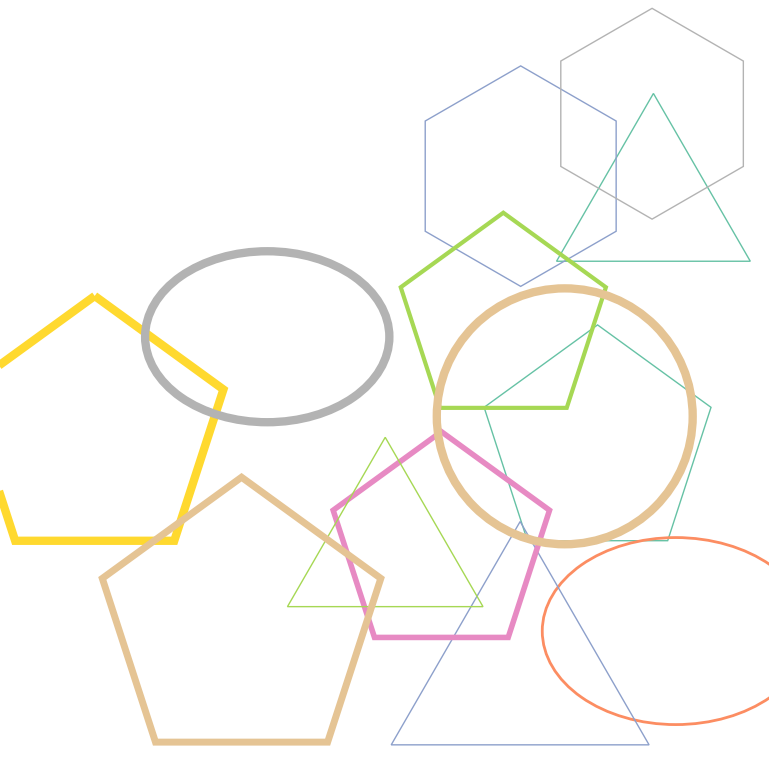[{"shape": "pentagon", "thickness": 0.5, "radius": 0.77, "center": [0.776, 0.423]}, {"shape": "triangle", "thickness": 0.5, "radius": 0.73, "center": [0.849, 0.733]}, {"shape": "oval", "thickness": 1, "radius": 0.87, "center": [0.878, 0.18]}, {"shape": "triangle", "thickness": 0.5, "radius": 0.97, "center": [0.676, 0.129]}, {"shape": "hexagon", "thickness": 0.5, "radius": 0.72, "center": [0.676, 0.771]}, {"shape": "pentagon", "thickness": 2, "radius": 0.74, "center": [0.573, 0.292]}, {"shape": "triangle", "thickness": 0.5, "radius": 0.73, "center": [0.5, 0.285]}, {"shape": "pentagon", "thickness": 1.5, "radius": 0.7, "center": [0.654, 0.584]}, {"shape": "pentagon", "thickness": 3, "radius": 0.88, "center": [0.123, 0.44]}, {"shape": "pentagon", "thickness": 2.5, "radius": 0.95, "center": [0.314, 0.19]}, {"shape": "circle", "thickness": 3, "radius": 0.83, "center": [0.733, 0.459]}, {"shape": "oval", "thickness": 3, "radius": 0.79, "center": [0.347, 0.563]}, {"shape": "hexagon", "thickness": 0.5, "radius": 0.68, "center": [0.847, 0.852]}]